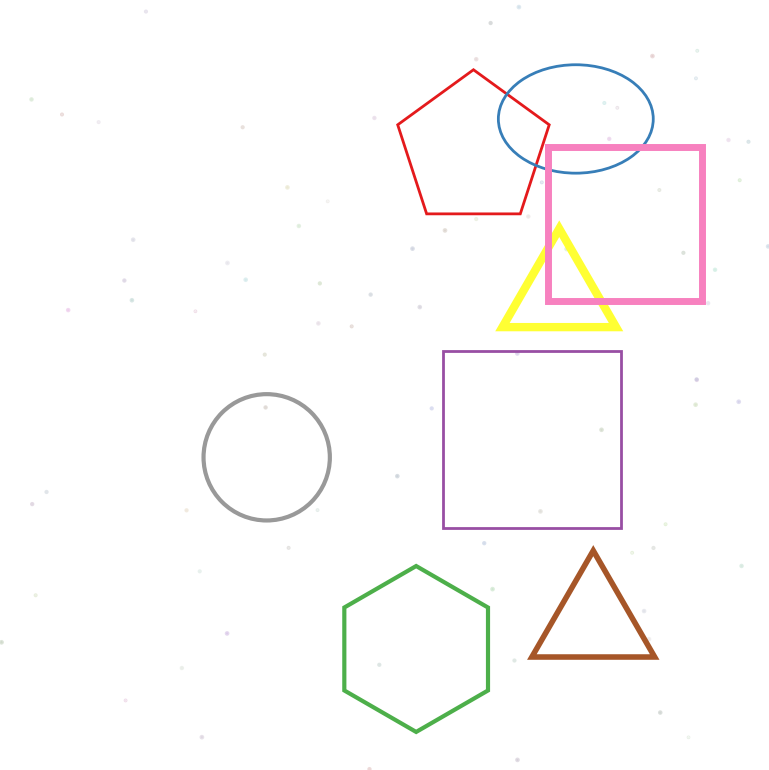[{"shape": "pentagon", "thickness": 1, "radius": 0.52, "center": [0.615, 0.806]}, {"shape": "oval", "thickness": 1, "radius": 0.5, "center": [0.748, 0.846]}, {"shape": "hexagon", "thickness": 1.5, "radius": 0.54, "center": [0.54, 0.157]}, {"shape": "square", "thickness": 1, "radius": 0.58, "center": [0.691, 0.429]}, {"shape": "triangle", "thickness": 3, "radius": 0.43, "center": [0.726, 0.618]}, {"shape": "triangle", "thickness": 2, "radius": 0.46, "center": [0.77, 0.193]}, {"shape": "square", "thickness": 2.5, "radius": 0.5, "center": [0.812, 0.709]}, {"shape": "circle", "thickness": 1.5, "radius": 0.41, "center": [0.346, 0.406]}]